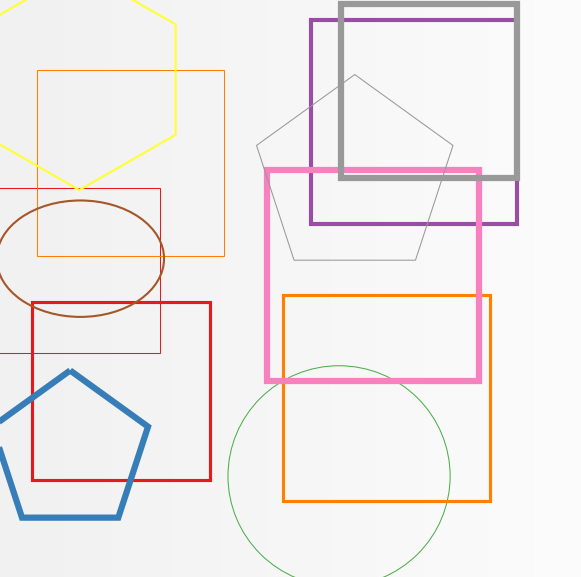[{"shape": "square", "thickness": 1.5, "radius": 0.77, "center": [0.208, 0.322]}, {"shape": "square", "thickness": 0.5, "radius": 0.71, "center": [0.133, 0.531]}, {"shape": "pentagon", "thickness": 3, "radius": 0.7, "center": [0.121, 0.217]}, {"shape": "circle", "thickness": 0.5, "radius": 0.96, "center": [0.583, 0.175]}, {"shape": "square", "thickness": 2, "radius": 0.88, "center": [0.712, 0.788]}, {"shape": "square", "thickness": 1.5, "radius": 0.89, "center": [0.665, 0.31]}, {"shape": "square", "thickness": 0.5, "radius": 0.8, "center": [0.224, 0.717]}, {"shape": "hexagon", "thickness": 1, "radius": 0.96, "center": [0.136, 0.861]}, {"shape": "oval", "thickness": 1, "radius": 0.72, "center": [0.138, 0.551]}, {"shape": "square", "thickness": 3, "radius": 0.91, "center": [0.642, 0.523]}, {"shape": "square", "thickness": 3, "radius": 0.75, "center": [0.738, 0.842]}, {"shape": "pentagon", "thickness": 0.5, "radius": 0.89, "center": [0.61, 0.692]}]